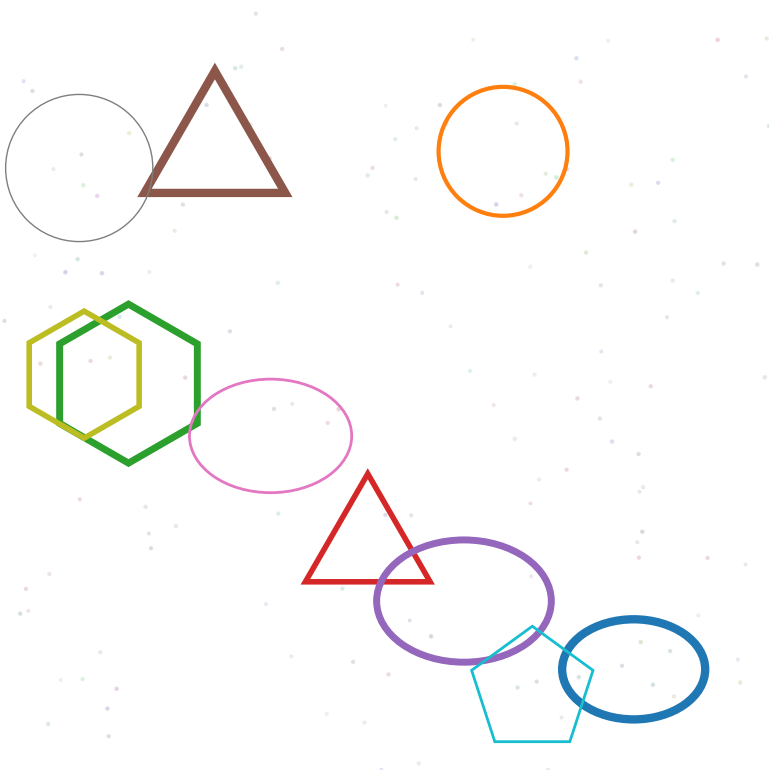[{"shape": "oval", "thickness": 3, "radius": 0.46, "center": [0.823, 0.131]}, {"shape": "circle", "thickness": 1.5, "radius": 0.42, "center": [0.653, 0.803]}, {"shape": "hexagon", "thickness": 2.5, "radius": 0.52, "center": [0.167, 0.502]}, {"shape": "triangle", "thickness": 2, "radius": 0.47, "center": [0.478, 0.291]}, {"shape": "oval", "thickness": 2.5, "radius": 0.57, "center": [0.603, 0.219]}, {"shape": "triangle", "thickness": 3, "radius": 0.53, "center": [0.279, 0.802]}, {"shape": "oval", "thickness": 1, "radius": 0.53, "center": [0.351, 0.434]}, {"shape": "circle", "thickness": 0.5, "radius": 0.48, "center": [0.103, 0.782]}, {"shape": "hexagon", "thickness": 2, "radius": 0.41, "center": [0.109, 0.514]}, {"shape": "pentagon", "thickness": 1, "radius": 0.41, "center": [0.691, 0.104]}]